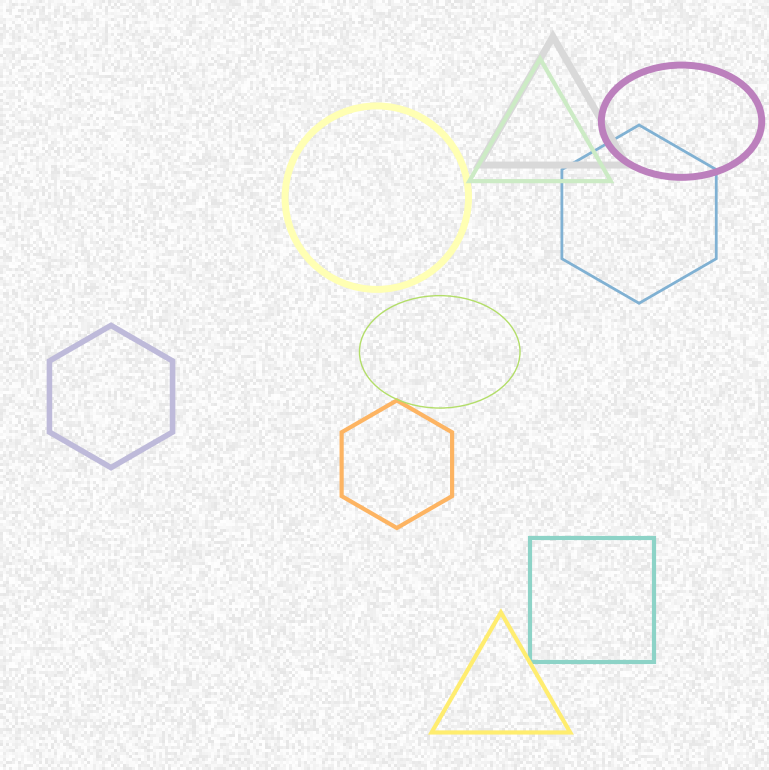[{"shape": "square", "thickness": 1.5, "radius": 0.4, "center": [0.769, 0.221]}, {"shape": "circle", "thickness": 2.5, "radius": 0.6, "center": [0.489, 0.743]}, {"shape": "hexagon", "thickness": 2, "radius": 0.46, "center": [0.144, 0.485]}, {"shape": "hexagon", "thickness": 1, "radius": 0.58, "center": [0.83, 0.722]}, {"shape": "hexagon", "thickness": 1.5, "radius": 0.41, "center": [0.515, 0.397]}, {"shape": "oval", "thickness": 0.5, "radius": 0.52, "center": [0.571, 0.543]}, {"shape": "triangle", "thickness": 2.5, "radius": 0.56, "center": [0.718, 0.841]}, {"shape": "oval", "thickness": 2.5, "radius": 0.52, "center": [0.885, 0.843]}, {"shape": "triangle", "thickness": 1.5, "radius": 0.53, "center": [0.701, 0.818]}, {"shape": "triangle", "thickness": 1.5, "radius": 0.52, "center": [0.651, 0.101]}]